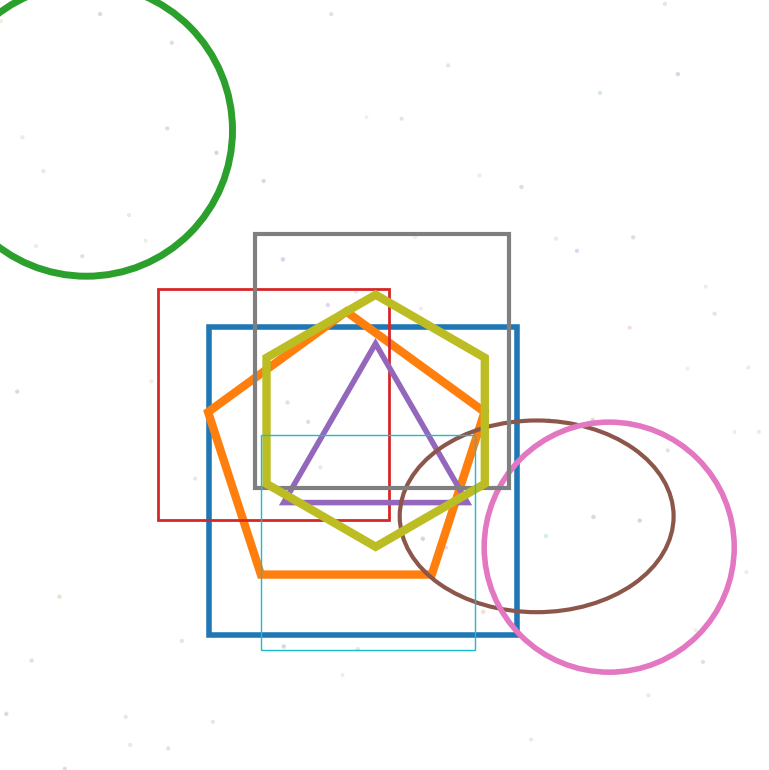[{"shape": "square", "thickness": 2, "radius": 1.0, "center": [0.472, 0.375]}, {"shape": "pentagon", "thickness": 3, "radius": 0.94, "center": [0.45, 0.407]}, {"shape": "circle", "thickness": 2.5, "radius": 0.95, "center": [0.112, 0.831]}, {"shape": "square", "thickness": 1, "radius": 0.75, "center": [0.355, 0.475]}, {"shape": "triangle", "thickness": 2, "radius": 0.69, "center": [0.488, 0.416]}, {"shape": "oval", "thickness": 1.5, "radius": 0.89, "center": [0.697, 0.329]}, {"shape": "circle", "thickness": 2, "radius": 0.81, "center": [0.791, 0.289]}, {"shape": "square", "thickness": 1.5, "radius": 0.83, "center": [0.496, 0.531]}, {"shape": "hexagon", "thickness": 3, "radius": 0.82, "center": [0.488, 0.454]}, {"shape": "square", "thickness": 0.5, "radius": 0.7, "center": [0.478, 0.295]}]